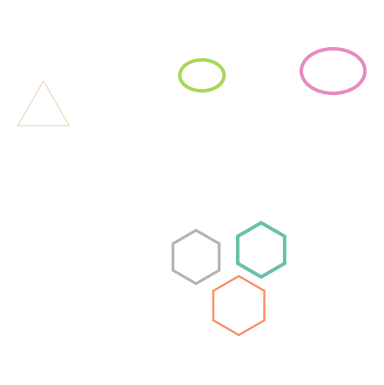[{"shape": "hexagon", "thickness": 2.5, "radius": 0.35, "center": [0.678, 0.351]}, {"shape": "hexagon", "thickness": 1.5, "radius": 0.38, "center": [0.62, 0.206]}, {"shape": "oval", "thickness": 2.5, "radius": 0.41, "center": [0.865, 0.815]}, {"shape": "oval", "thickness": 2.5, "radius": 0.29, "center": [0.525, 0.804]}, {"shape": "triangle", "thickness": 0.5, "radius": 0.39, "center": [0.113, 0.712]}, {"shape": "hexagon", "thickness": 2, "radius": 0.35, "center": [0.509, 0.333]}]